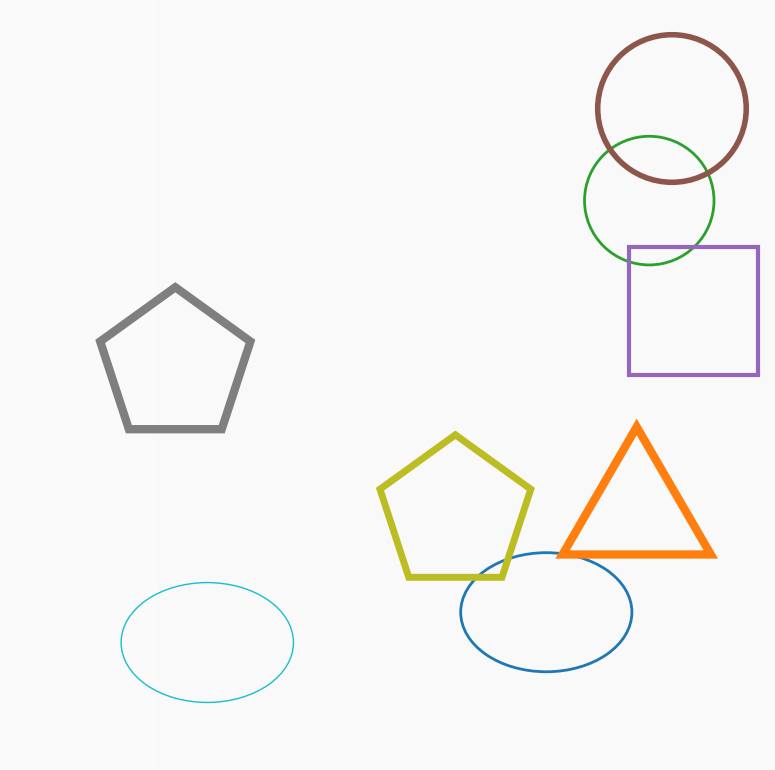[{"shape": "oval", "thickness": 1, "radius": 0.55, "center": [0.705, 0.205]}, {"shape": "triangle", "thickness": 3, "radius": 0.55, "center": [0.822, 0.335]}, {"shape": "circle", "thickness": 1, "radius": 0.42, "center": [0.838, 0.739]}, {"shape": "square", "thickness": 1.5, "radius": 0.41, "center": [0.894, 0.596]}, {"shape": "circle", "thickness": 2, "radius": 0.48, "center": [0.867, 0.859]}, {"shape": "pentagon", "thickness": 3, "radius": 0.51, "center": [0.226, 0.525]}, {"shape": "pentagon", "thickness": 2.5, "radius": 0.51, "center": [0.588, 0.333]}, {"shape": "oval", "thickness": 0.5, "radius": 0.56, "center": [0.267, 0.166]}]